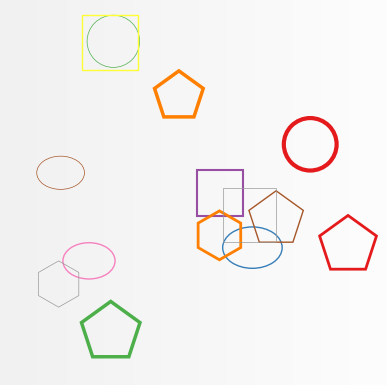[{"shape": "pentagon", "thickness": 2, "radius": 0.39, "center": [0.898, 0.363]}, {"shape": "circle", "thickness": 3, "radius": 0.34, "center": [0.801, 0.625]}, {"shape": "oval", "thickness": 1, "radius": 0.38, "center": [0.651, 0.357]}, {"shape": "pentagon", "thickness": 2.5, "radius": 0.4, "center": [0.286, 0.138]}, {"shape": "circle", "thickness": 0.5, "radius": 0.34, "center": [0.293, 0.893]}, {"shape": "square", "thickness": 1.5, "radius": 0.3, "center": [0.568, 0.498]}, {"shape": "pentagon", "thickness": 2.5, "radius": 0.33, "center": [0.462, 0.75]}, {"shape": "hexagon", "thickness": 2, "radius": 0.32, "center": [0.566, 0.389]}, {"shape": "square", "thickness": 1, "radius": 0.36, "center": [0.284, 0.89]}, {"shape": "pentagon", "thickness": 1, "radius": 0.37, "center": [0.713, 0.431]}, {"shape": "oval", "thickness": 0.5, "radius": 0.31, "center": [0.156, 0.551]}, {"shape": "oval", "thickness": 1, "radius": 0.34, "center": [0.23, 0.322]}, {"shape": "square", "thickness": 0.5, "radius": 0.35, "center": [0.644, 0.441]}, {"shape": "hexagon", "thickness": 0.5, "radius": 0.3, "center": [0.151, 0.262]}]